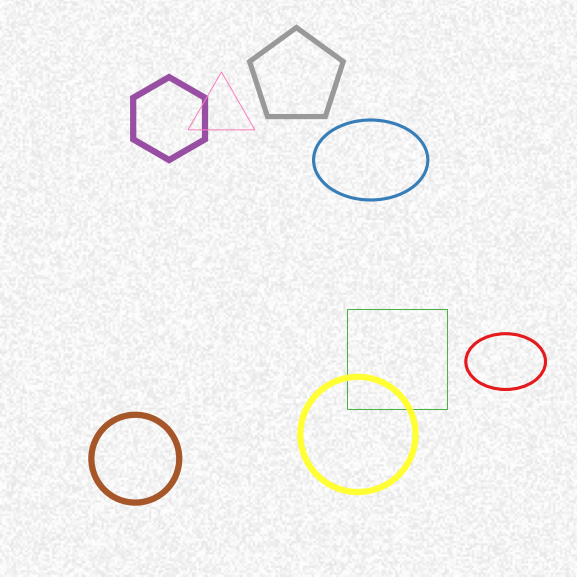[{"shape": "oval", "thickness": 1.5, "radius": 0.34, "center": [0.876, 0.373]}, {"shape": "oval", "thickness": 1.5, "radius": 0.49, "center": [0.642, 0.722]}, {"shape": "square", "thickness": 0.5, "radius": 0.43, "center": [0.687, 0.377]}, {"shape": "hexagon", "thickness": 3, "radius": 0.36, "center": [0.293, 0.794]}, {"shape": "circle", "thickness": 3, "radius": 0.5, "center": [0.62, 0.247]}, {"shape": "circle", "thickness": 3, "radius": 0.38, "center": [0.234, 0.205]}, {"shape": "triangle", "thickness": 0.5, "radius": 0.33, "center": [0.383, 0.808]}, {"shape": "pentagon", "thickness": 2.5, "radius": 0.43, "center": [0.513, 0.866]}]